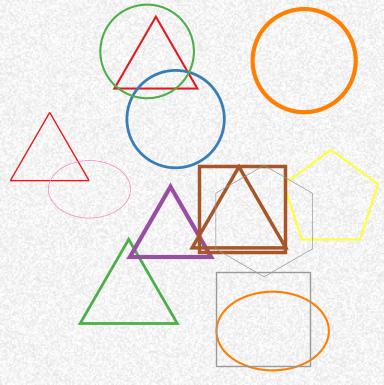[{"shape": "triangle", "thickness": 1.5, "radius": 0.62, "center": [0.405, 0.832]}, {"shape": "triangle", "thickness": 1, "radius": 0.59, "center": [0.129, 0.59]}, {"shape": "circle", "thickness": 2, "radius": 0.63, "center": [0.456, 0.691]}, {"shape": "circle", "thickness": 1.5, "radius": 0.61, "center": [0.382, 0.866]}, {"shape": "triangle", "thickness": 2, "radius": 0.73, "center": [0.334, 0.233]}, {"shape": "triangle", "thickness": 3, "radius": 0.61, "center": [0.443, 0.393]}, {"shape": "oval", "thickness": 1.5, "radius": 0.73, "center": [0.708, 0.14]}, {"shape": "circle", "thickness": 3, "radius": 0.67, "center": [0.79, 0.843]}, {"shape": "pentagon", "thickness": 1.5, "radius": 0.64, "center": [0.86, 0.482]}, {"shape": "triangle", "thickness": 2.5, "radius": 0.7, "center": [0.621, 0.426]}, {"shape": "square", "thickness": 2.5, "radius": 0.56, "center": [0.629, 0.458]}, {"shape": "oval", "thickness": 0.5, "radius": 0.53, "center": [0.232, 0.508]}, {"shape": "hexagon", "thickness": 0.5, "radius": 0.72, "center": [0.686, 0.426]}, {"shape": "square", "thickness": 1, "radius": 0.61, "center": [0.682, 0.172]}]